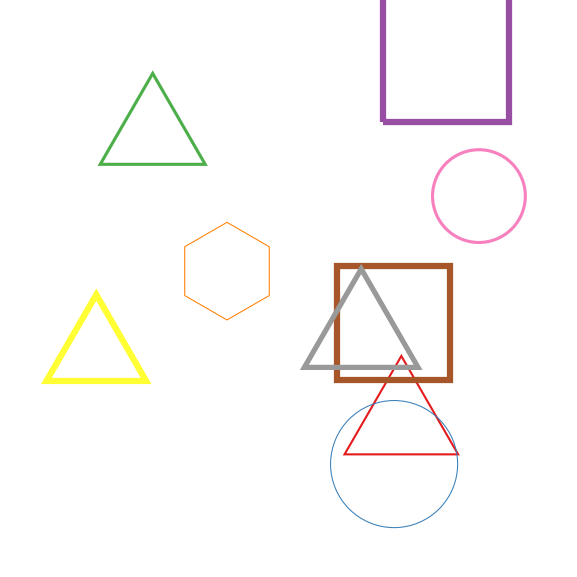[{"shape": "triangle", "thickness": 1, "radius": 0.57, "center": [0.695, 0.269]}, {"shape": "circle", "thickness": 0.5, "radius": 0.55, "center": [0.682, 0.196]}, {"shape": "triangle", "thickness": 1.5, "radius": 0.52, "center": [0.264, 0.767]}, {"shape": "square", "thickness": 3, "radius": 0.54, "center": [0.772, 0.897]}, {"shape": "hexagon", "thickness": 0.5, "radius": 0.42, "center": [0.393, 0.53]}, {"shape": "triangle", "thickness": 3, "radius": 0.5, "center": [0.167, 0.389]}, {"shape": "square", "thickness": 3, "radius": 0.49, "center": [0.682, 0.44]}, {"shape": "circle", "thickness": 1.5, "radius": 0.4, "center": [0.829, 0.66]}, {"shape": "triangle", "thickness": 2.5, "radius": 0.57, "center": [0.625, 0.42]}]